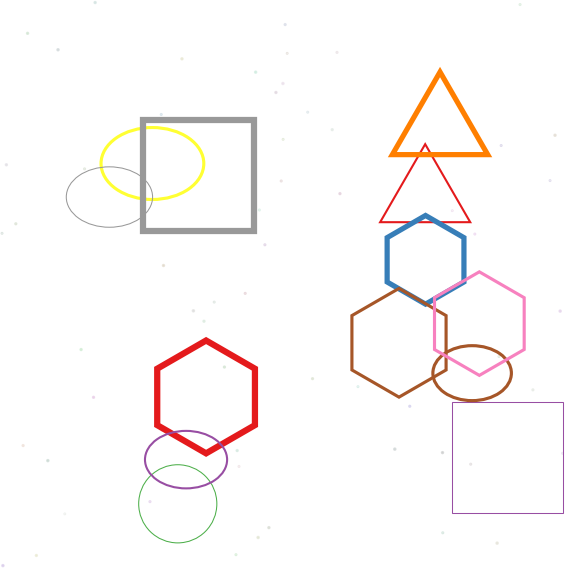[{"shape": "hexagon", "thickness": 3, "radius": 0.49, "center": [0.357, 0.312]}, {"shape": "triangle", "thickness": 1, "radius": 0.45, "center": [0.736, 0.659]}, {"shape": "hexagon", "thickness": 2.5, "radius": 0.38, "center": [0.737, 0.549]}, {"shape": "circle", "thickness": 0.5, "radius": 0.34, "center": [0.308, 0.127]}, {"shape": "square", "thickness": 0.5, "radius": 0.48, "center": [0.879, 0.207]}, {"shape": "oval", "thickness": 1, "radius": 0.36, "center": [0.322, 0.203]}, {"shape": "triangle", "thickness": 2.5, "radius": 0.48, "center": [0.762, 0.779]}, {"shape": "oval", "thickness": 1.5, "radius": 0.44, "center": [0.264, 0.716]}, {"shape": "oval", "thickness": 1.5, "radius": 0.34, "center": [0.818, 0.353]}, {"shape": "hexagon", "thickness": 1.5, "radius": 0.47, "center": [0.691, 0.406]}, {"shape": "hexagon", "thickness": 1.5, "radius": 0.45, "center": [0.83, 0.439]}, {"shape": "square", "thickness": 3, "radius": 0.48, "center": [0.344, 0.695]}, {"shape": "oval", "thickness": 0.5, "radius": 0.37, "center": [0.189, 0.658]}]